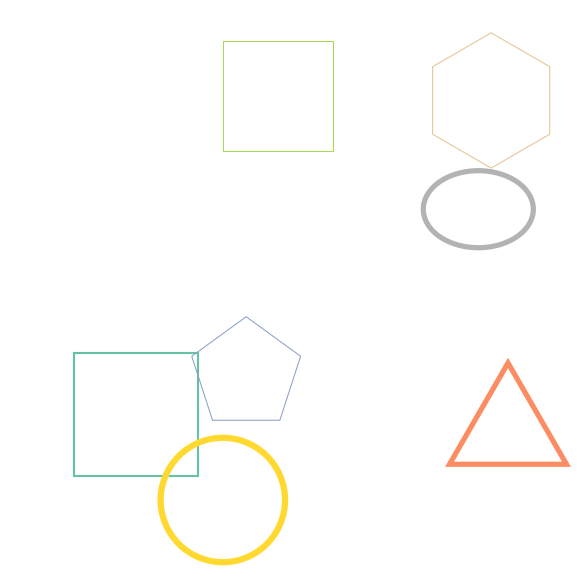[{"shape": "square", "thickness": 1, "radius": 0.54, "center": [0.235, 0.281]}, {"shape": "triangle", "thickness": 2.5, "radius": 0.58, "center": [0.88, 0.254]}, {"shape": "pentagon", "thickness": 0.5, "radius": 0.5, "center": [0.426, 0.352]}, {"shape": "square", "thickness": 0.5, "radius": 0.48, "center": [0.482, 0.833]}, {"shape": "circle", "thickness": 3, "radius": 0.54, "center": [0.386, 0.133]}, {"shape": "hexagon", "thickness": 0.5, "radius": 0.59, "center": [0.851, 0.825]}, {"shape": "oval", "thickness": 2.5, "radius": 0.48, "center": [0.828, 0.637]}]